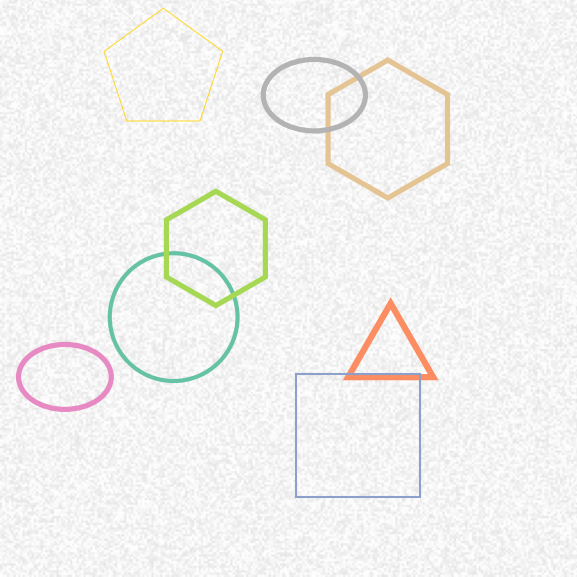[{"shape": "circle", "thickness": 2, "radius": 0.55, "center": [0.301, 0.45]}, {"shape": "triangle", "thickness": 3, "radius": 0.43, "center": [0.676, 0.389]}, {"shape": "square", "thickness": 1, "radius": 0.53, "center": [0.62, 0.245]}, {"shape": "oval", "thickness": 2.5, "radius": 0.4, "center": [0.112, 0.346]}, {"shape": "hexagon", "thickness": 2.5, "radius": 0.49, "center": [0.374, 0.569]}, {"shape": "pentagon", "thickness": 0.5, "radius": 0.54, "center": [0.283, 0.877]}, {"shape": "hexagon", "thickness": 2.5, "radius": 0.6, "center": [0.672, 0.776]}, {"shape": "oval", "thickness": 2.5, "radius": 0.44, "center": [0.544, 0.834]}]